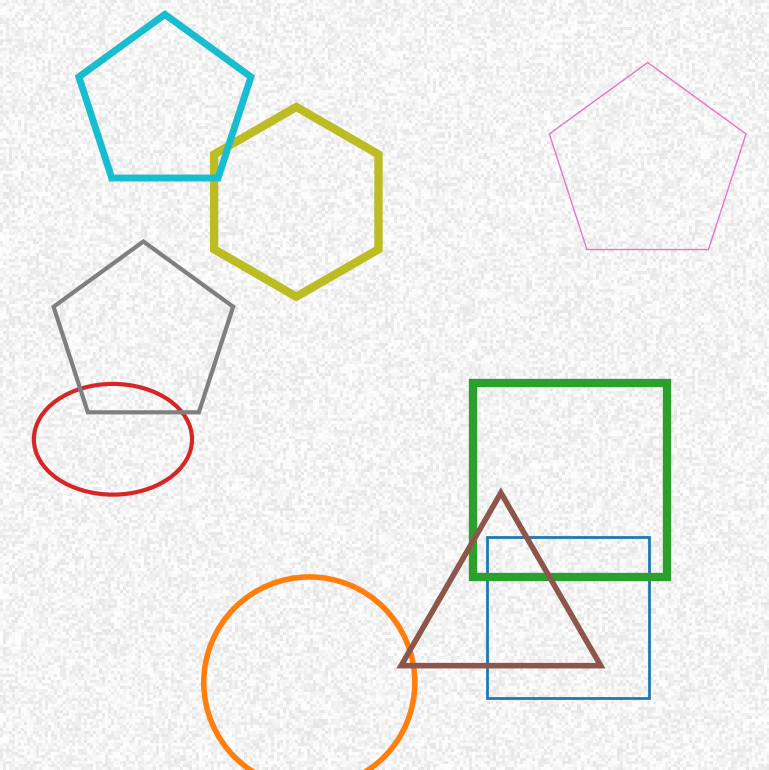[{"shape": "square", "thickness": 1, "radius": 0.52, "center": [0.738, 0.198]}, {"shape": "circle", "thickness": 2, "radius": 0.69, "center": [0.402, 0.114]}, {"shape": "square", "thickness": 3, "radius": 0.63, "center": [0.741, 0.376]}, {"shape": "oval", "thickness": 1.5, "radius": 0.51, "center": [0.147, 0.43]}, {"shape": "triangle", "thickness": 2, "radius": 0.75, "center": [0.651, 0.21]}, {"shape": "pentagon", "thickness": 0.5, "radius": 0.67, "center": [0.841, 0.785]}, {"shape": "pentagon", "thickness": 1.5, "radius": 0.61, "center": [0.186, 0.564]}, {"shape": "hexagon", "thickness": 3, "radius": 0.62, "center": [0.385, 0.738]}, {"shape": "pentagon", "thickness": 2.5, "radius": 0.59, "center": [0.214, 0.864]}]